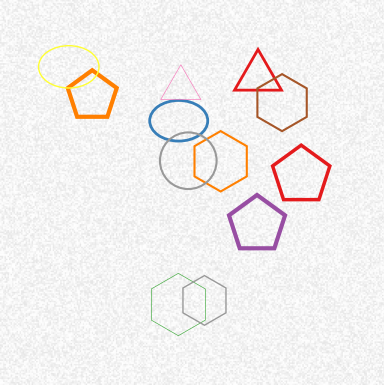[{"shape": "pentagon", "thickness": 2.5, "radius": 0.39, "center": [0.782, 0.545]}, {"shape": "triangle", "thickness": 2, "radius": 0.35, "center": [0.67, 0.801]}, {"shape": "oval", "thickness": 2, "radius": 0.38, "center": [0.464, 0.686]}, {"shape": "hexagon", "thickness": 0.5, "radius": 0.4, "center": [0.463, 0.209]}, {"shape": "pentagon", "thickness": 3, "radius": 0.38, "center": [0.668, 0.417]}, {"shape": "pentagon", "thickness": 3, "radius": 0.33, "center": [0.24, 0.751]}, {"shape": "hexagon", "thickness": 1.5, "radius": 0.39, "center": [0.573, 0.581]}, {"shape": "oval", "thickness": 1, "radius": 0.39, "center": [0.179, 0.826]}, {"shape": "hexagon", "thickness": 1.5, "radius": 0.37, "center": [0.733, 0.733]}, {"shape": "triangle", "thickness": 0.5, "radius": 0.3, "center": [0.47, 0.772]}, {"shape": "hexagon", "thickness": 1, "radius": 0.32, "center": [0.531, 0.22]}, {"shape": "circle", "thickness": 1.5, "radius": 0.37, "center": [0.489, 0.583]}]